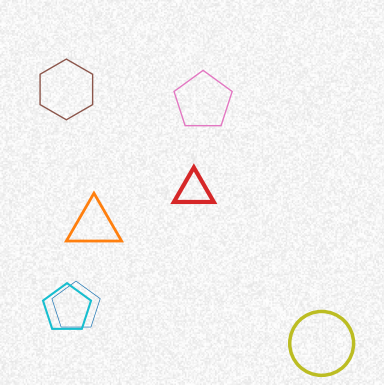[{"shape": "pentagon", "thickness": 0.5, "radius": 0.33, "center": [0.198, 0.204]}, {"shape": "triangle", "thickness": 2, "radius": 0.41, "center": [0.244, 0.415]}, {"shape": "triangle", "thickness": 3, "radius": 0.3, "center": [0.503, 0.505]}, {"shape": "hexagon", "thickness": 1, "radius": 0.39, "center": [0.172, 0.768]}, {"shape": "pentagon", "thickness": 1, "radius": 0.4, "center": [0.528, 0.738]}, {"shape": "circle", "thickness": 2.5, "radius": 0.41, "center": [0.835, 0.108]}, {"shape": "pentagon", "thickness": 1.5, "radius": 0.33, "center": [0.174, 0.199]}]